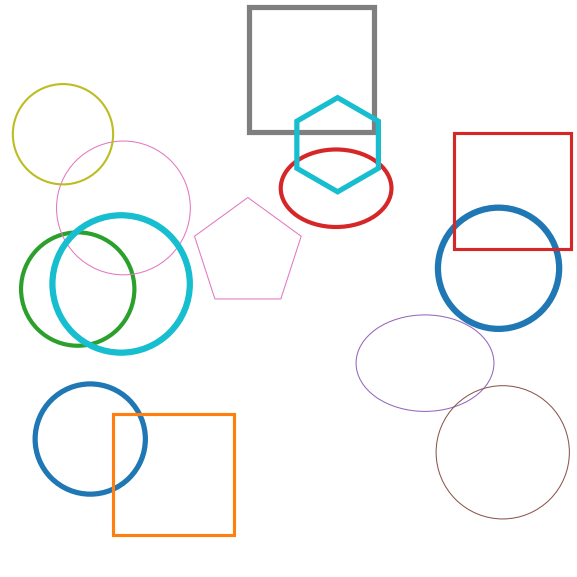[{"shape": "circle", "thickness": 2.5, "radius": 0.48, "center": [0.156, 0.239]}, {"shape": "circle", "thickness": 3, "radius": 0.52, "center": [0.863, 0.535]}, {"shape": "square", "thickness": 1.5, "radius": 0.52, "center": [0.3, 0.177]}, {"shape": "circle", "thickness": 2, "radius": 0.49, "center": [0.135, 0.499]}, {"shape": "square", "thickness": 1.5, "radius": 0.51, "center": [0.887, 0.669]}, {"shape": "oval", "thickness": 2, "radius": 0.48, "center": [0.582, 0.673]}, {"shape": "oval", "thickness": 0.5, "radius": 0.6, "center": [0.736, 0.37]}, {"shape": "circle", "thickness": 0.5, "radius": 0.58, "center": [0.871, 0.216]}, {"shape": "pentagon", "thickness": 0.5, "radius": 0.49, "center": [0.429, 0.56]}, {"shape": "circle", "thickness": 0.5, "radius": 0.58, "center": [0.214, 0.639]}, {"shape": "square", "thickness": 2.5, "radius": 0.54, "center": [0.539, 0.879]}, {"shape": "circle", "thickness": 1, "radius": 0.43, "center": [0.109, 0.767]}, {"shape": "circle", "thickness": 3, "radius": 0.59, "center": [0.21, 0.507]}, {"shape": "hexagon", "thickness": 2.5, "radius": 0.41, "center": [0.585, 0.749]}]